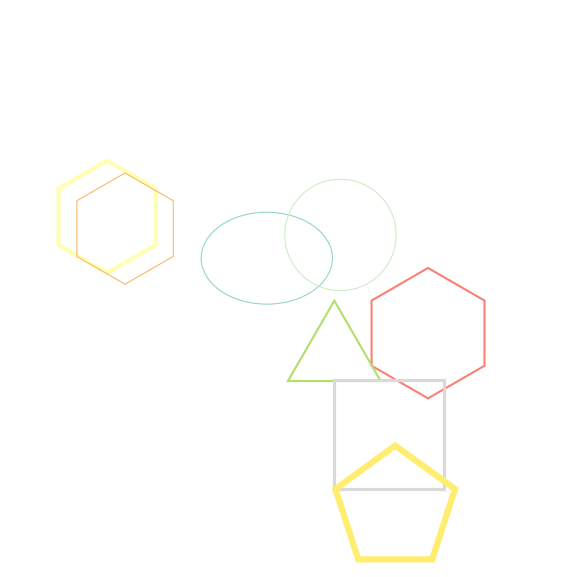[{"shape": "oval", "thickness": 0.5, "radius": 0.57, "center": [0.462, 0.552]}, {"shape": "hexagon", "thickness": 2, "radius": 0.49, "center": [0.185, 0.624]}, {"shape": "hexagon", "thickness": 1, "radius": 0.56, "center": [0.741, 0.422]}, {"shape": "hexagon", "thickness": 0.5, "radius": 0.48, "center": [0.217, 0.603]}, {"shape": "triangle", "thickness": 1, "radius": 0.46, "center": [0.579, 0.386]}, {"shape": "square", "thickness": 1.5, "radius": 0.47, "center": [0.673, 0.246]}, {"shape": "circle", "thickness": 0.5, "radius": 0.48, "center": [0.59, 0.592]}, {"shape": "pentagon", "thickness": 3, "radius": 0.54, "center": [0.684, 0.119]}]